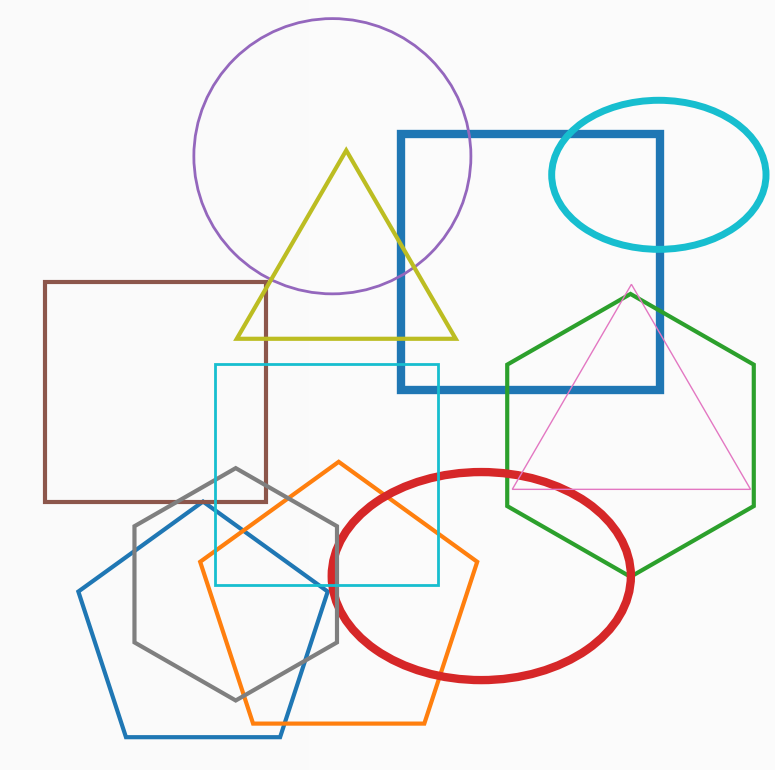[{"shape": "square", "thickness": 3, "radius": 0.83, "center": [0.684, 0.66]}, {"shape": "pentagon", "thickness": 1.5, "radius": 0.85, "center": [0.262, 0.179]}, {"shape": "pentagon", "thickness": 1.5, "radius": 0.94, "center": [0.437, 0.212]}, {"shape": "hexagon", "thickness": 1.5, "radius": 0.92, "center": [0.814, 0.435]}, {"shape": "oval", "thickness": 3, "radius": 0.96, "center": [0.621, 0.252]}, {"shape": "circle", "thickness": 1, "radius": 0.89, "center": [0.429, 0.797]}, {"shape": "square", "thickness": 1.5, "radius": 0.71, "center": [0.201, 0.491]}, {"shape": "triangle", "thickness": 0.5, "radius": 0.89, "center": [0.815, 0.453]}, {"shape": "hexagon", "thickness": 1.5, "radius": 0.75, "center": [0.304, 0.241]}, {"shape": "triangle", "thickness": 1.5, "radius": 0.82, "center": [0.447, 0.642]}, {"shape": "square", "thickness": 1, "radius": 0.72, "center": [0.421, 0.383]}, {"shape": "oval", "thickness": 2.5, "radius": 0.69, "center": [0.85, 0.773]}]